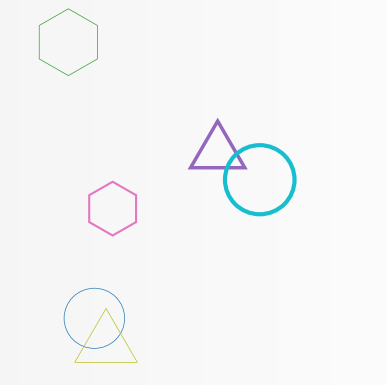[{"shape": "circle", "thickness": 0.5, "radius": 0.39, "center": [0.244, 0.173]}, {"shape": "hexagon", "thickness": 0.5, "radius": 0.43, "center": [0.176, 0.89]}, {"shape": "triangle", "thickness": 2.5, "radius": 0.4, "center": [0.562, 0.605]}, {"shape": "hexagon", "thickness": 1.5, "radius": 0.35, "center": [0.291, 0.458]}, {"shape": "triangle", "thickness": 0.5, "radius": 0.47, "center": [0.274, 0.105]}, {"shape": "circle", "thickness": 3, "radius": 0.45, "center": [0.67, 0.533]}]